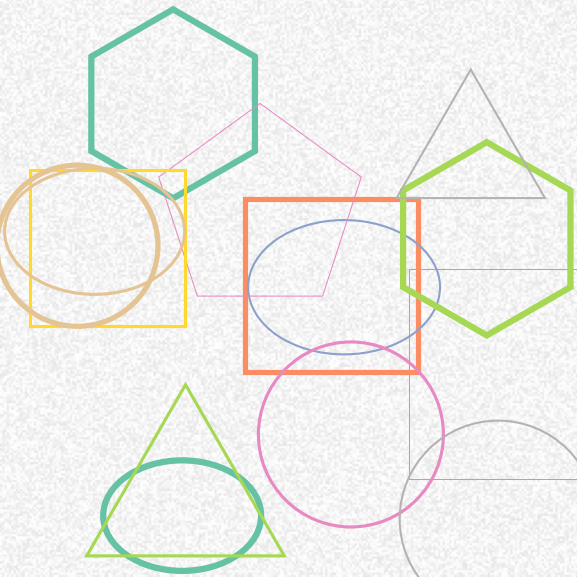[{"shape": "hexagon", "thickness": 3, "radius": 0.82, "center": [0.3, 0.819]}, {"shape": "oval", "thickness": 3, "radius": 0.68, "center": [0.315, 0.106]}, {"shape": "square", "thickness": 2.5, "radius": 0.75, "center": [0.574, 0.506]}, {"shape": "square", "thickness": 0.5, "radius": 0.91, "center": [0.89, 0.352]}, {"shape": "oval", "thickness": 1, "radius": 0.83, "center": [0.596, 0.502]}, {"shape": "pentagon", "thickness": 0.5, "radius": 0.92, "center": [0.45, 0.636]}, {"shape": "circle", "thickness": 1.5, "radius": 0.8, "center": [0.608, 0.247]}, {"shape": "hexagon", "thickness": 3, "radius": 0.84, "center": [0.843, 0.586]}, {"shape": "triangle", "thickness": 1.5, "radius": 0.99, "center": [0.321, 0.135]}, {"shape": "square", "thickness": 1.5, "radius": 0.67, "center": [0.185, 0.57]}, {"shape": "circle", "thickness": 2.5, "radius": 0.7, "center": [0.134, 0.574]}, {"shape": "oval", "thickness": 1.5, "radius": 0.78, "center": [0.164, 0.599]}, {"shape": "triangle", "thickness": 1, "radius": 0.74, "center": [0.815, 0.73]}, {"shape": "circle", "thickness": 1, "radius": 0.85, "center": [0.863, 0.1]}]